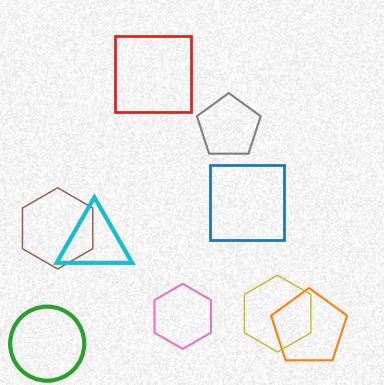[{"shape": "square", "thickness": 2, "radius": 0.49, "center": [0.641, 0.473]}, {"shape": "pentagon", "thickness": 1.5, "radius": 0.52, "center": [0.803, 0.148]}, {"shape": "circle", "thickness": 3, "radius": 0.48, "center": [0.123, 0.107]}, {"shape": "square", "thickness": 2, "radius": 0.49, "center": [0.398, 0.807]}, {"shape": "hexagon", "thickness": 1, "radius": 0.53, "center": [0.15, 0.407]}, {"shape": "hexagon", "thickness": 1.5, "radius": 0.42, "center": [0.475, 0.178]}, {"shape": "pentagon", "thickness": 1.5, "radius": 0.44, "center": [0.594, 0.671]}, {"shape": "hexagon", "thickness": 1, "radius": 0.5, "center": [0.721, 0.185]}, {"shape": "triangle", "thickness": 3, "radius": 0.57, "center": [0.245, 0.374]}]